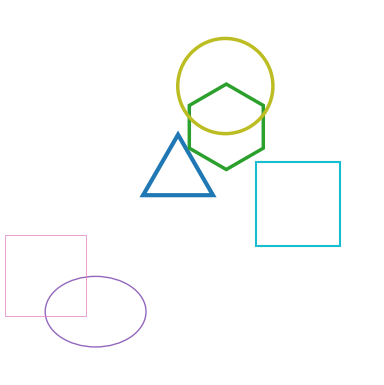[{"shape": "triangle", "thickness": 3, "radius": 0.52, "center": [0.462, 0.545]}, {"shape": "hexagon", "thickness": 2.5, "radius": 0.55, "center": [0.588, 0.671]}, {"shape": "oval", "thickness": 1, "radius": 0.65, "center": [0.248, 0.19]}, {"shape": "square", "thickness": 0.5, "radius": 0.53, "center": [0.118, 0.284]}, {"shape": "circle", "thickness": 2.5, "radius": 0.62, "center": [0.585, 0.776]}, {"shape": "square", "thickness": 1.5, "radius": 0.55, "center": [0.775, 0.471]}]